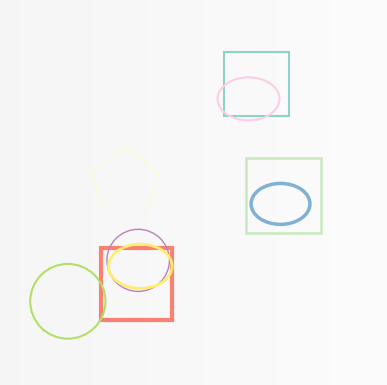[{"shape": "square", "thickness": 1.5, "radius": 0.42, "center": [0.662, 0.782]}, {"shape": "pentagon", "thickness": 0.5, "radius": 0.46, "center": [0.323, 0.525]}, {"shape": "square", "thickness": 3, "radius": 0.46, "center": [0.352, 0.262]}, {"shape": "oval", "thickness": 2.5, "radius": 0.38, "center": [0.724, 0.47]}, {"shape": "circle", "thickness": 1.5, "radius": 0.49, "center": [0.175, 0.217]}, {"shape": "oval", "thickness": 1.5, "radius": 0.4, "center": [0.641, 0.743]}, {"shape": "circle", "thickness": 1, "radius": 0.4, "center": [0.357, 0.324]}, {"shape": "square", "thickness": 2, "radius": 0.49, "center": [0.731, 0.492]}, {"shape": "oval", "thickness": 2, "radius": 0.41, "center": [0.362, 0.308]}]